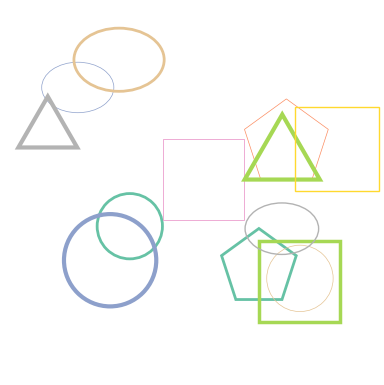[{"shape": "circle", "thickness": 2, "radius": 0.42, "center": [0.337, 0.412]}, {"shape": "pentagon", "thickness": 2, "radius": 0.51, "center": [0.672, 0.305]}, {"shape": "pentagon", "thickness": 0.5, "radius": 0.57, "center": [0.744, 0.629]}, {"shape": "oval", "thickness": 0.5, "radius": 0.47, "center": [0.202, 0.773]}, {"shape": "circle", "thickness": 3, "radius": 0.6, "center": [0.286, 0.324]}, {"shape": "square", "thickness": 0.5, "radius": 0.53, "center": [0.529, 0.533]}, {"shape": "square", "thickness": 2.5, "radius": 0.53, "center": [0.778, 0.27]}, {"shape": "triangle", "thickness": 3, "radius": 0.56, "center": [0.733, 0.59]}, {"shape": "square", "thickness": 1, "radius": 0.55, "center": [0.876, 0.613]}, {"shape": "circle", "thickness": 0.5, "radius": 0.43, "center": [0.779, 0.277]}, {"shape": "oval", "thickness": 2, "radius": 0.59, "center": [0.309, 0.845]}, {"shape": "oval", "thickness": 1, "radius": 0.48, "center": [0.732, 0.406]}, {"shape": "triangle", "thickness": 3, "radius": 0.44, "center": [0.124, 0.661]}]